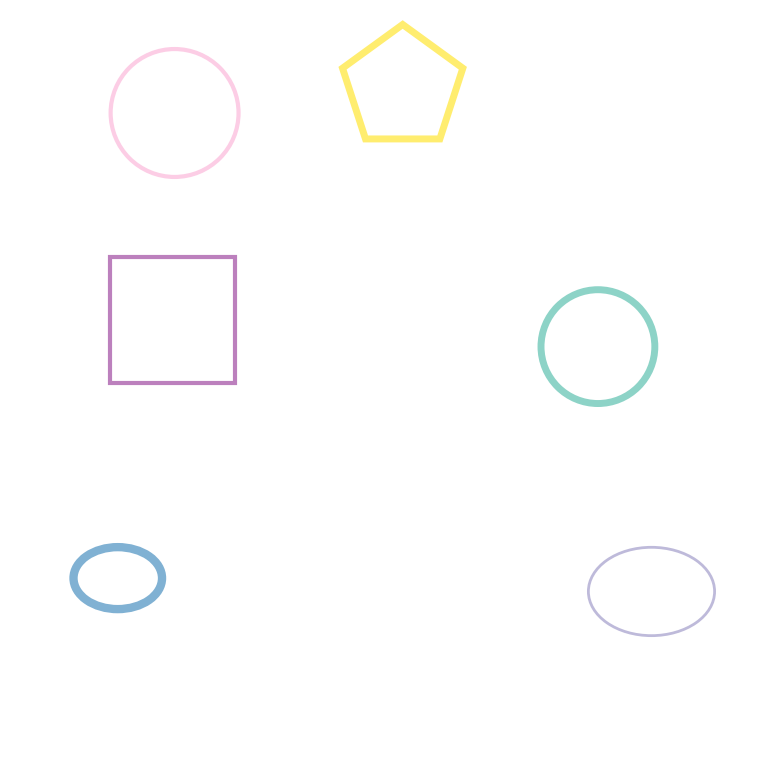[{"shape": "circle", "thickness": 2.5, "radius": 0.37, "center": [0.777, 0.55]}, {"shape": "oval", "thickness": 1, "radius": 0.41, "center": [0.846, 0.232]}, {"shape": "oval", "thickness": 3, "radius": 0.29, "center": [0.153, 0.249]}, {"shape": "circle", "thickness": 1.5, "radius": 0.42, "center": [0.227, 0.853]}, {"shape": "square", "thickness": 1.5, "radius": 0.41, "center": [0.224, 0.585]}, {"shape": "pentagon", "thickness": 2.5, "radius": 0.41, "center": [0.523, 0.886]}]